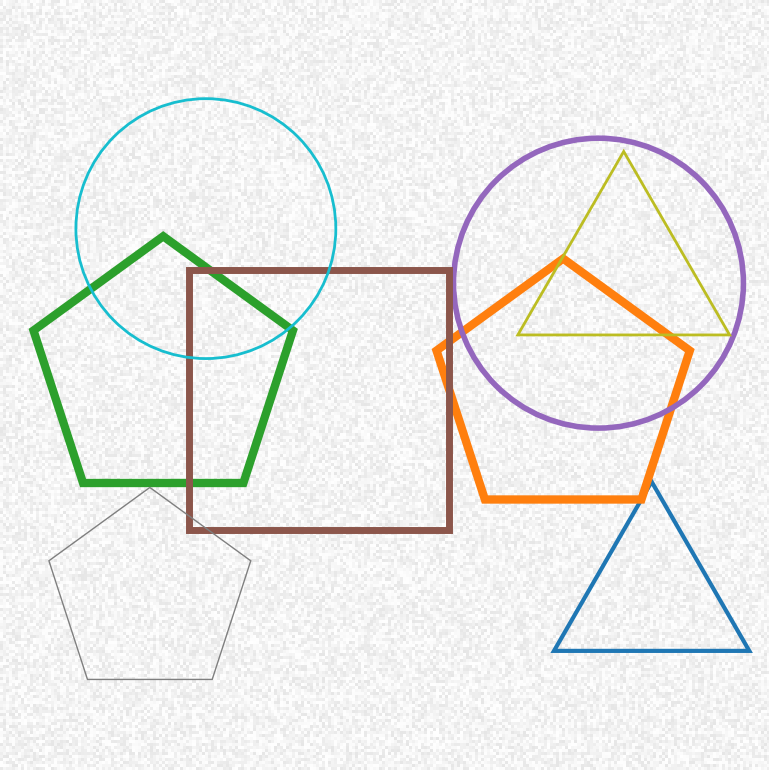[{"shape": "triangle", "thickness": 1.5, "radius": 0.73, "center": [0.846, 0.228]}, {"shape": "pentagon", "thickness": 3, "radius": 0.86, "center": [0.731, 0.491]}, {"shape": "pentagon", "thickness": 3, "radius": 0.89, "center": [0.212, 0.516]}, {"shape": "circle", "thickness": 2, "radius": 0.94, "center": [0.777, 0.632]}, {"shape": "square", "thickness": 2.5, "radius": 0.84, "center": [0.414, 0.48]}, {"shape": "pentagon", "thickness": 0.5, "radius": 0.69, "center": [0.195, 0.229]}, {"shape": "triangle", "thickness": 1, "radius": 0.79, "center": [0.81, 0.644]}, {"shape": "circle", "thickness": 1, "radius": 0.84, "center": [0.267, 0.703]}]